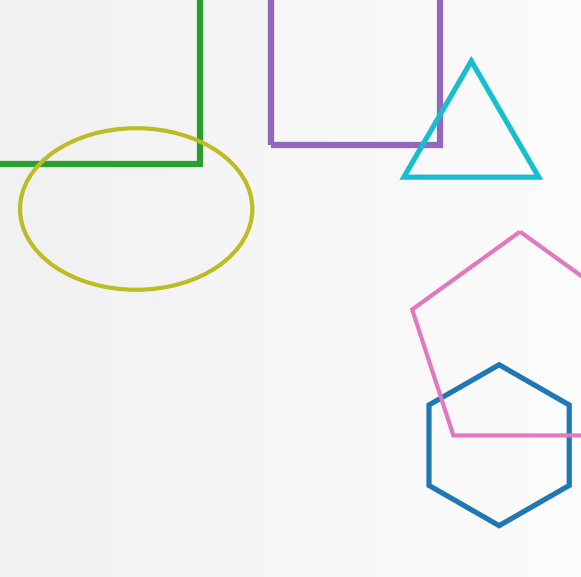[{"shape": "hexagon", "thickness": 2.5, "radius": 0.7, "center": [0.859, 0.228]}, {"shape": "square", "thickness": 3, "radius": 0.91, "center": [0.163, 0.897]}, {"shape": "square", "thickness": 3, "radius": 0.73, "center": [0.611, 0.895]}, {"shape": "pentagon", "thickness": 2, "radius": 0.98, "center": [0.895, 0.403]}, {"shape": "oval", "thickness": 2, "radius": 1.0, "center": [0.234, 0.637]}, {"shape": "triangle", "thickness": 2.5, "radius": 0.67, "center": [0.811, 0.759]}]